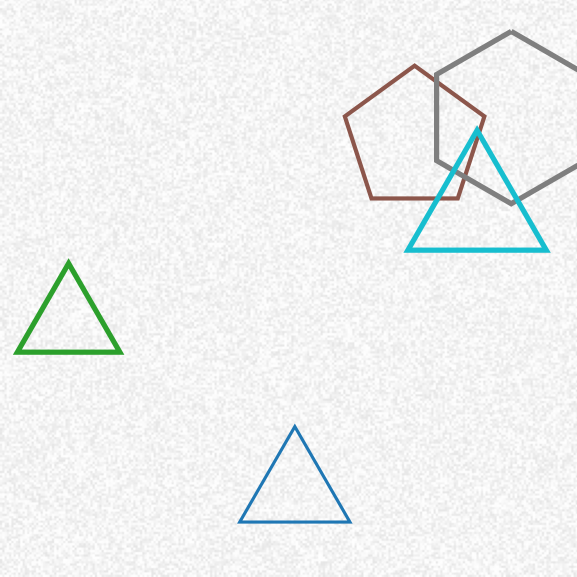[{"shape": "triangle", "thickness": 1.5, "radius": 0.55, "center": [0.511, 0.15]}, {"shape": "triangle", "thickness": 2.5, "radius": 0.51, "center": [0.119, 0.441]}, {"shape": "pentagon", "thickness": 2, "radius": 0.64, "center": [0.718, 0.758]}, {"shape": "hexagon", "thickness": 2.5, "radius": 0.75, "center": [0.885, 0.796]}, {"shape": "triangle", "thickness": 2.5, "radius": 0.69, "center": [0.826, 0.635]}]